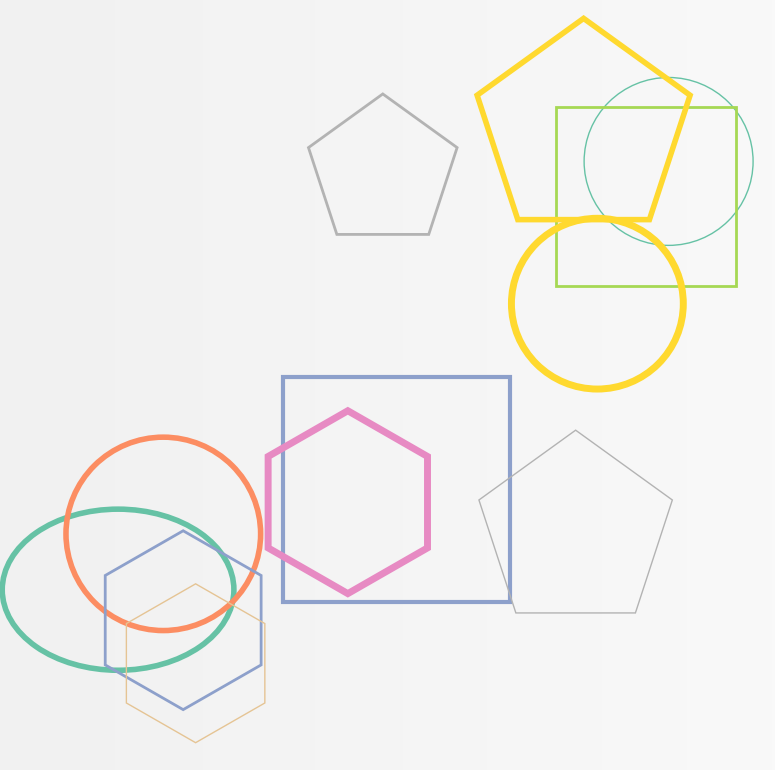[{"shape": "circle", "thickness": 0.5, "radius": 0.55, "center": [0.863, 0.79]}, {"shape": "oval", "thickness": 2, "radius": 0.75, "center": [0.152, 0.234]}, {"shape": "circle", "thickness": 2, "radius": 0.63, "center": [0.211, 0.307]}, {"shape": "square", "thickness": 1.5, "radius": 0.73, "center": [0.512, 0.365]}, {"shape": "hexagon", "thickness": 1, "radius": 0.58, "center": [0.236, 0.195]}, {"shape": "hexagon", "thickness": 2.5, "radius": 0.59, "center": [0.449, 0.348]}, {"shape": "square", "thickness": 1, "radius": 0.58, "center": [0.834, 0.745]}, {"shape": "circle", "thickness": 2.5, "radius": 0.55, "center": [0.771, 0.606]}, {"shape": "pentagon", "thickness": 2, "radius": 0.72, "center": [0.753, 0.832]}, {"shape": "hexagon", "thickness": 0.5, "radius": 0.52, "center": [0.252, 0.139]}, {"shape": "pentagon", "thickness": 1, "radius": 0.5, "center": [0.494, 0.777]}, {"shape": "pentagon", "thickness": 0.5, "radius": 0.66, "center": [0.743, 0.31]}]